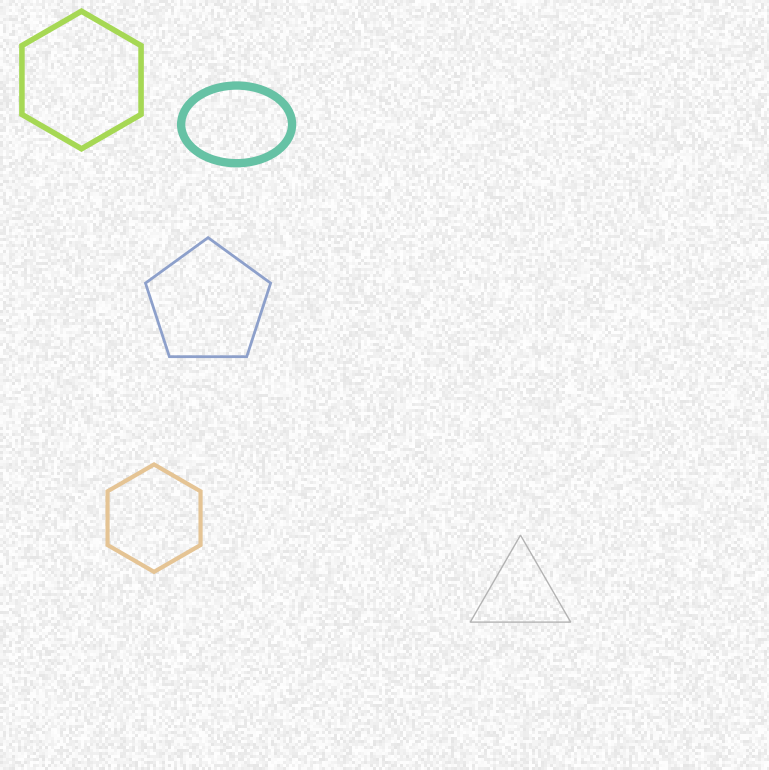[{"shape": "oval", "thickness": 3, "radius": 0.36, "center": [0.307, 0.838]}, {"shape": "pentagon", "thickness": 1, "radius": 0.43, "center": [0.27, 0.606]}, {"shape": "hexagon", "thickness": 2, "radius": 0.45, "center": [0.106, 0.896]}, {"shape": "hexagon", "thickness": 1.5, "radius": 0.35, "center": [0.2, 0.327]}, {"shape": "triangle", "thickness": 0.5, "radius": 0.38, "center": [0.676, 0.23]}]